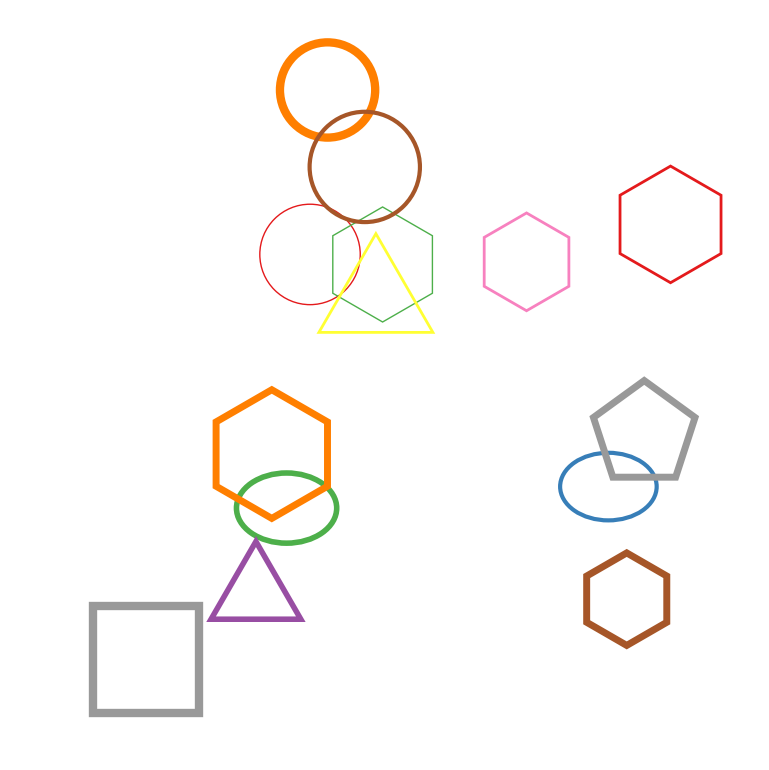[{"shape": "circle", "thickness": 0.5, "radius": 0.33, "center": [0.403, 0.67]}, {"shape": "hexagon", "thickness": 1, "radius": 0.38, "center": [0.871, 0.709]}, {"shape": "oval", "thickness": 1.5, "radius": 0.31, "center": [0.79, 0.368]}, {"shape": "hexagon", "thickness": 0.5, "radius": 0.37, "center": [0.497, 0.657]}, {"shape": "oval", "thickness": 2, "radius": 0.33, "center": [0.372, 0.34]}, {"shape": "triangle", "thickness": 2, "radius": 0.34, "center": [0.332, 0.229]}, {"shape": "hexagon", "thickness": 2.5, "radius": 0.42, "center": [0.353, 0.41]}, {"shape": "circle", "thickness": 3, "radius": 0.31, "center": [0.425, 0.883]}, {"shape": "triangle", "thickness": 1, "radius": 0.43, "center": [0.488, 0.611]}, {"shape": "hexagon", "thickness": 2.5, "radius": 0.3, "center": [0.814, 0.222]}, {"shape": "circle", "thickness": 1.5, "radius": 0.36, "center": [0.474, 0.783]}, {"shape": "hexagon", "thickness": 1, "radius": 0.32, "center": [0.684, 0.66]}, {"shape": "pentagon", "thickness": 2.5, "radius": 0.35, "center": [0.837, 0.436]}, {"shape": "square", "thickness": 3, "radius": 0.34, "center": [0.19, 0.144]}]